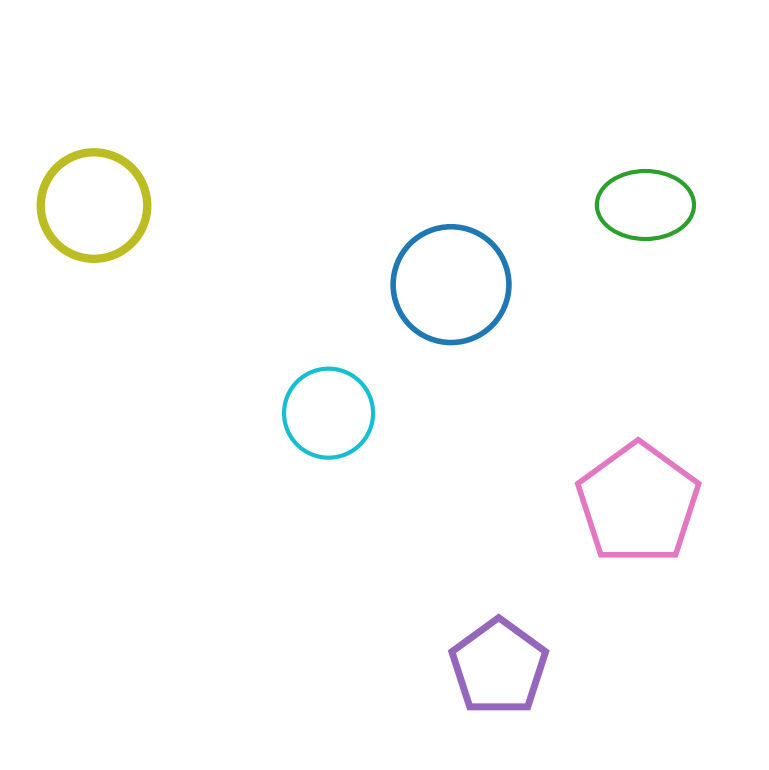[{"shape": "circle", "thickness": 2, "radius": 0.38, "center": [0.586, 0.63]}, {"shape": "oval", "thickness": 1.5, "radius": 0.32, "center": [0.838, 0.734]}, {"shape": "pentagon", "thickness": 2.5, "radius": 0.32, "center": [0.648, 0.134]}, {"shape": "pentagon", "thickness": 2, "radius": 0.41, "center": [0.829, 0.346]}, {"shape": "circle", "thickness": 3, "radius": 0.35, "center": [0.122, 0.733]}, {"shape": "circle", "thickness": 1.5, "radius": 0.29, "center": [0.427, 0.463]}]